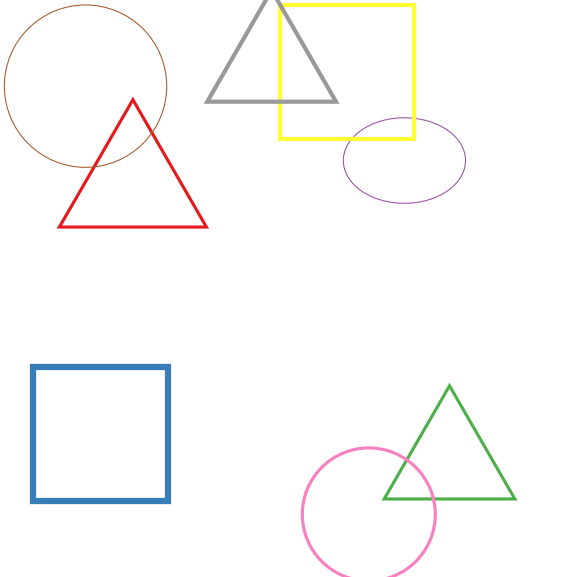[{"shape": "triangle", "thickness": 1.5, "radius": 0.73, "center": [0.23, 0.679]}, {"shape": "square", "thickness": 3, "radius": 0.58, "center": [0.174, 0.247]}, {"shape": "triangle", "thickness": 1.5, "radius": 0.65, "center": [0.778, 0.2]}, {"shape": "oval", "thickness": 0.5, "radius": 0.53, "center": [0.7, 0.721]}, {"shape": "square", "thickness": 2, "radius": 0.58, "center": [0.601, 0.874]}, {"shape": "circle", "thickness": 0.5, "radius": 0.7, "center": [0.148, 0.85]}, {"shape": "circle", "thickness": 1.5, "radius": 0.58, "center": [0.639, 0.108]}, {"shape": "triangle", "thickness": 2, "radius": 0.64, "center": [0.47, 0.887]}]